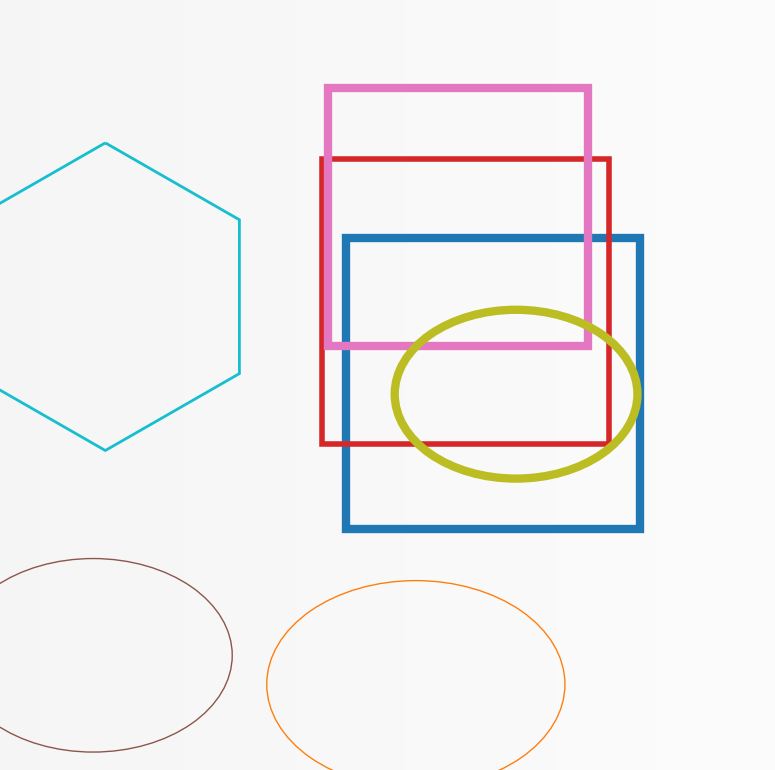[{"shape": "square", "thickness": 3, "radius": 0.95, "center": [0.636, 0.502]}, {"shape": "oval", "thickness": 0.5, "radius": 0.96, "center": [0.537, 0.111]}, {"shape": "square", "thickness": 2, "radius": 0.93, "center": [0.601, 0.609]}, {"shape": "oval", "thickness": 0.5, "radius": 0.9, "center": [0.12, 0.149]}, {"shape": "square", "thickness": 3, "radius": 0.84, "center": [0.591, 0.718]}, {"shape": "oval", "thickness": 3, "radius": 0.78, "center": [0.666, 0.488]}, {"shape": "hexagon", "thickness": 1, "radius": 1.0, "center": [0.136, 0.615]}]